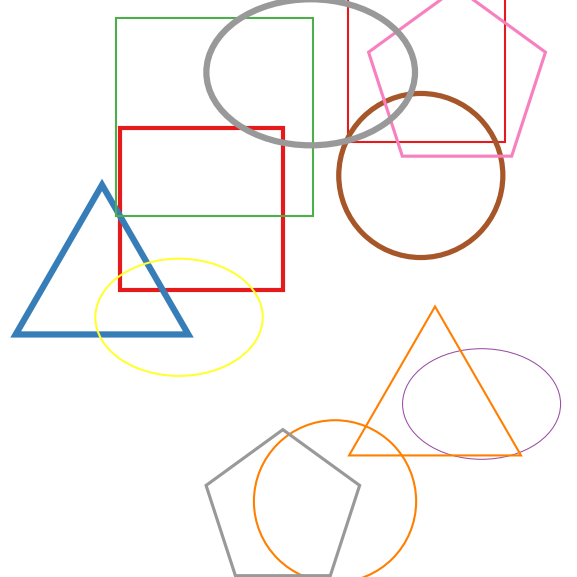[{"shape": "square", "thickness": 1, "radius": 0.68, "center": [0.738, 0.888]}, {"shape": "square", "thickness": 2, "radius": 0.7, "center": [0.349, 0.637]}, {"shape": "triangle", "thickness": 3, "radius": 0.86, "center": [0.177, 0.506]}, {"shape": "square", "thickness": 1, "radius": 0.85, "center": [0.371, 0.796]}, {"shape": "oval", "thickness": 0.5, "radius": 0.68, "center": [0.834, 0.3]}, {"shape": "triangle", "thickness": 1, "radius": 0.86, "center": [0.753, 0.296]}, {"shape": "circle", "thickness": 1, "radius": 0.7, "center": [0.58, 0.131]}, {"shape": "oval", "thickness": 1, "radius": 0.72, "center": [0.31, 0.45]}, {"shape": "circle", "thickness": 2.5, "radius": 0.71, "center": [0.729, 0.695]}, {"shape": "pentagon", "thickness": 1.5, "radius": 0.81, "center": [0.791, 0.859]}, {"shape": "oval", "thickness": 3, "radius": 0.9, "center": [0.538, 0.874]}, {"shape": "pentagon", "thickness": 1.5, "radius": 0.7, "center": [0.49, 0.115]}]